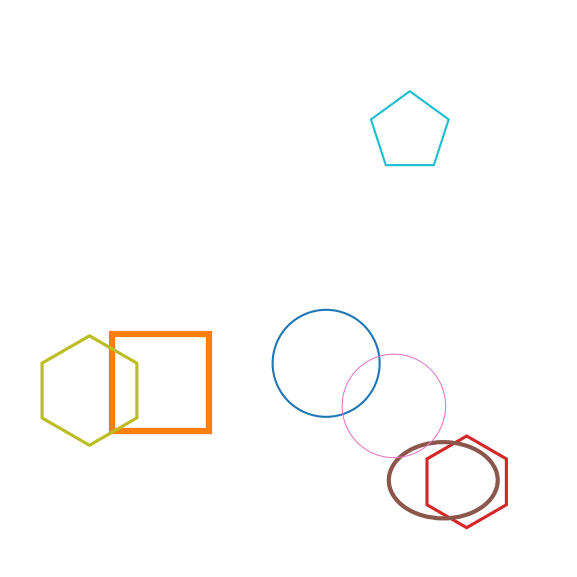[{"shape": "circle", "thickness": 1, "radius": 0.46, "center": [0.565, 0.37]}, {"shape": "square", "thickness": 3, "radius": 0.42, "center": [0.278, 0.337]}, {"shape": "hexagon", "thickness": 1.5, "radius": 0.4, "center": [0.808, 0.165]}, {"shape": "oval", "thickness": 2, "radius": 0.47, "center": [0.768, 0.168]}, {"shape": "circle", "thickness": 0.5, "radius": 0.45, "center": [0.682, 0.296]}, {"shape": "hexagon", "thickness": 1.5, "radius": 0.47, "center": [0.155, 0.323]}, {"shape": "pentagon", "thickness": 1, "radius": 0.35, "center": [0.71, 0.77]}]